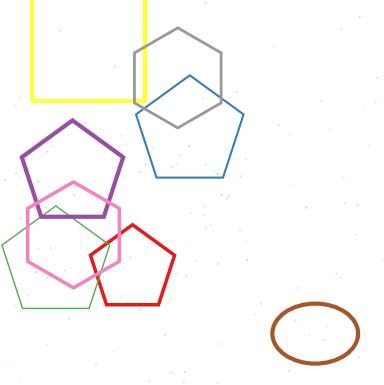[{"shape": "pentagon", "thickness": 2.5, "radius": 0.57, "center": [0.344, 0.301]}, {"shape": "pentagon", "thickness": 1.5, "radius": 0.73, "center": [0.493, 0.657]}, {"shape": "pentagon", "thickness": 1, "radius": 0.74, "center": [0.145, 0.318]}, {"shape": "pentagon", "thickness": 3, "radius": 0.69, "center": [0.188, 0.549]}, {"shape": "square", "thickness": 3, "radius": 0.73, "center": [0.231, 0.885]}, {"shape": "oval", "thickness": 3, "radius": 0.56, "center": [0.819, 0.133]}, {"shape": "hexagon", "thickness": 2.5, "radius": 0.69, "center": [0.191, 0.39]}, {"shape": "hexagon", "thickness": 2, "radius": 0.65, "center": [0.462, 0.798]}]